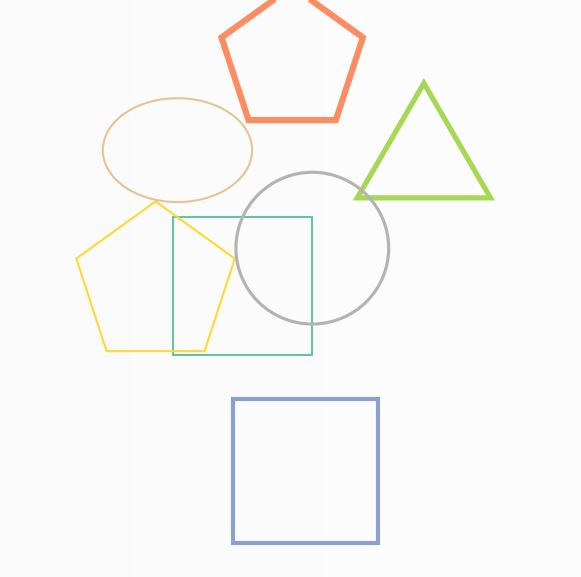[{"shape": "square", "thickness": 1, "radius": 0.6, "center": [0.417, 0.505]}, {"shape": "pentagon", "thickness": 3, "radius": 0.64, "center": [0.503, 0.895]}, {"shape": "square", "thickness": 2, "radius": 0.62, "center": [0.525, 0.184]}, {"shape": "triangle", "thickness": 2.5, "radius": 0.66, "center": [0.729, 0.723]}, {"shape": "pentagon", "thickness": 1, "radius": 0.72, "center": [0.268, 0.507]}, {"shape": "oval", "thickness": 1, "radius": 0.64, "center": [0.305, 0.739]}, {"shape": "circle", "thickness": 1.5, "radius": 0.66, "center": [0.537, 0.569]}]